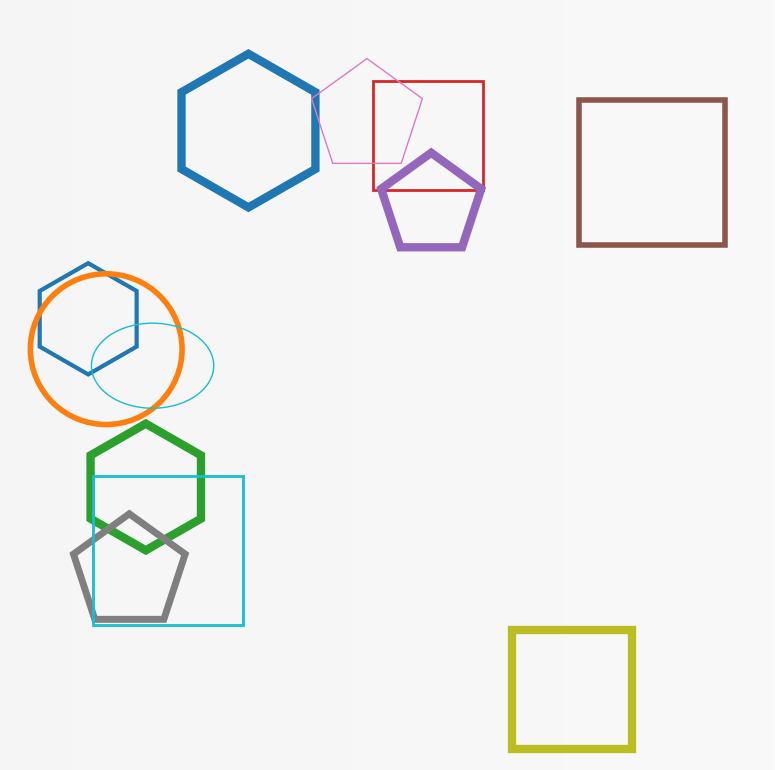[{"shape": "hexagon", "thickness": 1.5, "radius": 0.36, "center": [0.114, 0.586]}, {"shape": "hexagon", "thickness": 3, "radius": 0.5, "center": [0.321, 0.83]}, {"shape": "circle", "thickness": 2, "radius": 0.49, "center": [0.137, 0.547]}, {"shape": "hexagon", "thickness": 3, "radius": 0.41, "center": [0.188, 0.368]}, {"shape": "square", "thickness": 1, "radius": 0.36, "center": [0.552, 0.824]}, {"shape": "pentagon", "thickness": 3, "radius": 0.34, "center": [0.556, 0.734]}, {"shape": "square", "thickness": 2, "radius": 0.47, "center": [0.841, 0.776]}, {"shape": "pentagon", "thickness": 0.5, "radius": 0.38, "center": [0.474, 0.849]}, {"shape": "pentagon", "thickness": 2.5, "radius": 0.38, "center": [0.167, 0.257]}, {"shape": "square", "thickness": 3, "radius": 0.39, "center": [0.738, 0.104]}, {"shape": "square", "thickness": 1, "radius": 0.48, "center": [0.216, 0.285]}, {"shape": "oval", "thickness": 0.5, "radius": 0.39, "center": [0.197, 0.525]}]